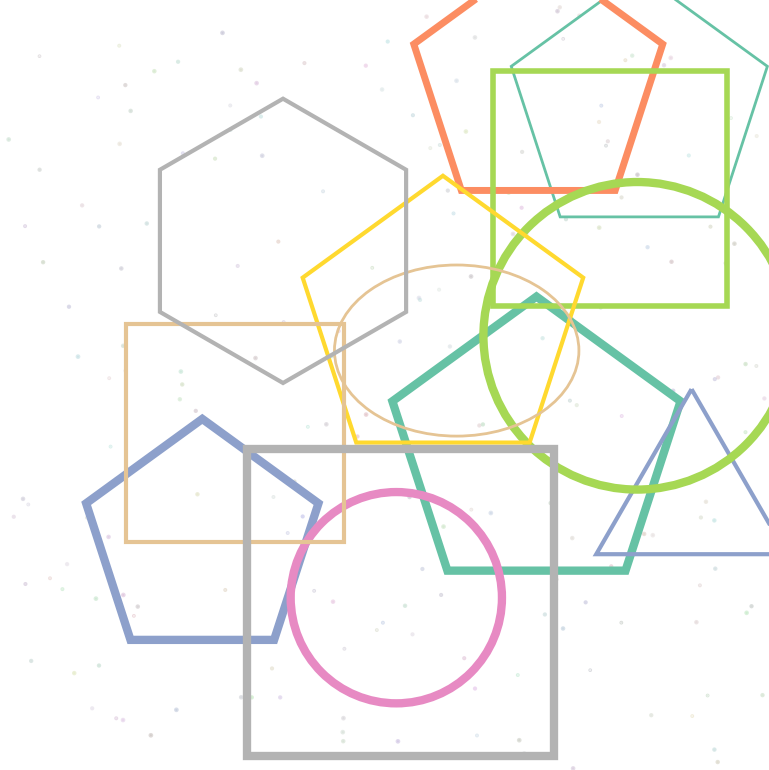[{"shape": "pentagon", "thickness": 3, "radius": 0.98, "center": [0.697, 0.418]}, {"shape": "pentagon", "thickness": 1, "radius": 0.87, "center": [0.83, 0.86]}, {"shape": "pentagon", "thickness": 2.5, "radius": 0.85, "center": [0.699, 0.89]}, {"shape": "pentagon", "thickness": 3, "radius": 0.79, "center": [0.263, 0.297]}, {"shape": "triangle", "thickness": 1.5, "radius": 0.71, "center": [0.898, 0.352]}, {"shape": "circle", "thickness": 3, "radius": 0.69, "center": [0.515, 0.224]}, {"shape": "square", "thickness": 2, "radius": 0.76, "center": [0.792, 0.755]}, {"shape": "circle", "thickness": 3, "radius": 1.0, "center": [0.828, 0.564]}, {"shape": "pentagon", "thickness": 1.5, "radius": 0.96, "center": [0.575, 0.58]}, {"shape": "oval", "thickness": 1, "radius": 0.79, "center": [0.593, 0.545]}, {"shape": "square", "thickness": 1.5, "radius": 0.71, "center": [0.305, 0.437]}, {"shape": "square", "thickness": 3, "radius": 1.0, "center": [0.52, 0.217]}, {"shape": "hexagon", "thickness": 1.5, "radius": 0.92, "center": [0.368, 0.687]}]